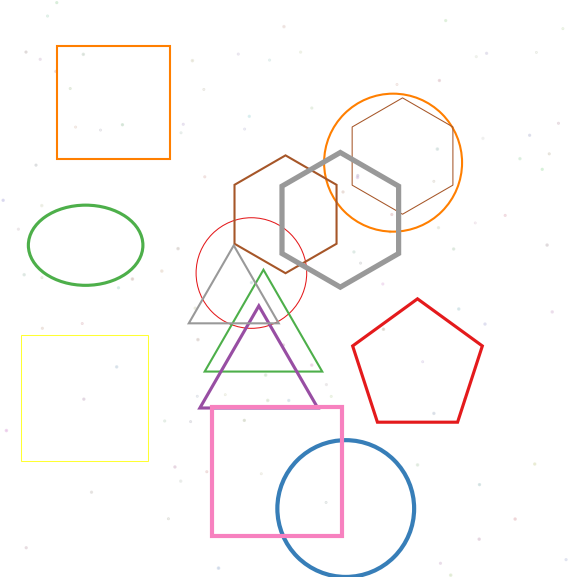[{"shape": "circle", "thickness": 0.5, "radius": 0.48, "center": [0.435, 0.526]}, {"shape": "pentagon", "thickness": 1.5, "radius": 0.59, "center": [0.723, 0.364]}, {"shape": "circle", "thickness": 2, "radius": 0.59, "center": [0.599, 0.119]}, {"shape": "oval", "thickness": 1.5, "radius": 0.5, "center": [0.148, 0.574]}, {"shape": "triangle", "thickness": 1, "radius": 0.59, "center": [0.456, 0.414]}, {"shape": "triangle", "thickness": 1.5, "radius": 0.59, "center": [0.448, 0.352]}, {"shape": "circle", "thickness": 1, "radius": 0.6, "center": [0.681, 0.717]}, {"shape": "square", "thickness": 1, "radius": 0.49, "center": [0.196, 0.821]}, {"shape": "square", "thickness": 0.5, "radius": 0.55, "center": [0.146, 0.31]}, {"shape": "hexagon", "thickness": 0.5, "radius": 0.5, "center": [0.697, 0.729]}, {"shape": "hexagon", "thickness": 1, "radius": 0.51, "center": [0.494, 0.628]}, {"shape": "square", "thickness": 2, "radius": 0.56, "center": [0.48, 0.183]}, {"shape": "triangle", "thickness": 1, "radius": 0.45, "center": [0.405, 0.484]}, {"shape": "hexagon", "thickness": 2.5, "radius": 0.58, "center": [0.589, 0.618]}]